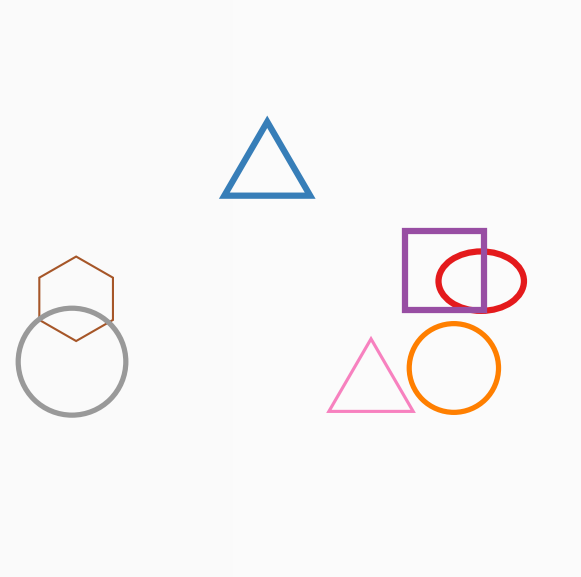[{"shape": "oval", "thickness": 3, "radius": 0.37, "center": [0.828, 0.512]}, {"shape": "triangle", "thickness": 3, "radius": 0.43, "center": [0.46, 0.703]}, {"shape": "square", "thickness": 3, "radius": 0.34, "center": [0.765, 0.531]}, {"shape": "circle", "thickness": 2.5, "radius": 0.38, "center": [0.781, 0.362]}, {"shape": "hexagon", "thickness": 1, "radius": 0.37, "center": [0.131, 0.482]}, {"shape": "triangle", "thickness": 1.5, "radius": 0.42, "center": [0.638, 0.329]}, {"shape": "circle", "thickness": 2.5, "radius": 0.46, "center": [0.124, 0.373]}]